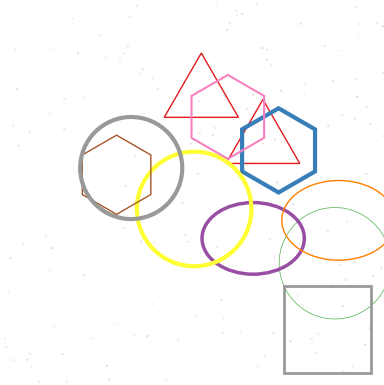[{"shape": "triangle", "thickness": 1, "radius": 0.56, "center": [0.523, 0.751]}, {"shape": "triangle", "thickness": 1, "radius": 0.55, "center": [0.683, 0.631]}, {"shape": "hexagon", "thickness": 3, "radius": 0.55, "center": [0.724, 0.609]}, {"shape": "circle", "thickness": 0.5, "radius": 0.72, "center": [0.87, 0.316]}, {"shape": "oval", "thickness": 2.5, "radius": 0.66, "center": [0.658, 0.381]}, {"shape": "oval", "thickness": 1, "radius": 0.74, "center": [0.88, 0.428]}, {"shape": "circle", "thickness": 3, "radius": 0.74, "center": [0.504, 0.457]}, {"shape": "hexagon", "thickness": 1, "radius": 0.51, "center": [0.303, 0.546]}, {"shape": "hexagon", "thickness": 1.5, "radius": 0.54, "center": [0.592, 0.696]}, {"shape": "square", "thickness": 2, "radius": 0.57, "center": [0.85, 0.145]}, {"shape": "circle", "thickness": 3, "radius": 0.66, "center": [0.341, 0.564]}]